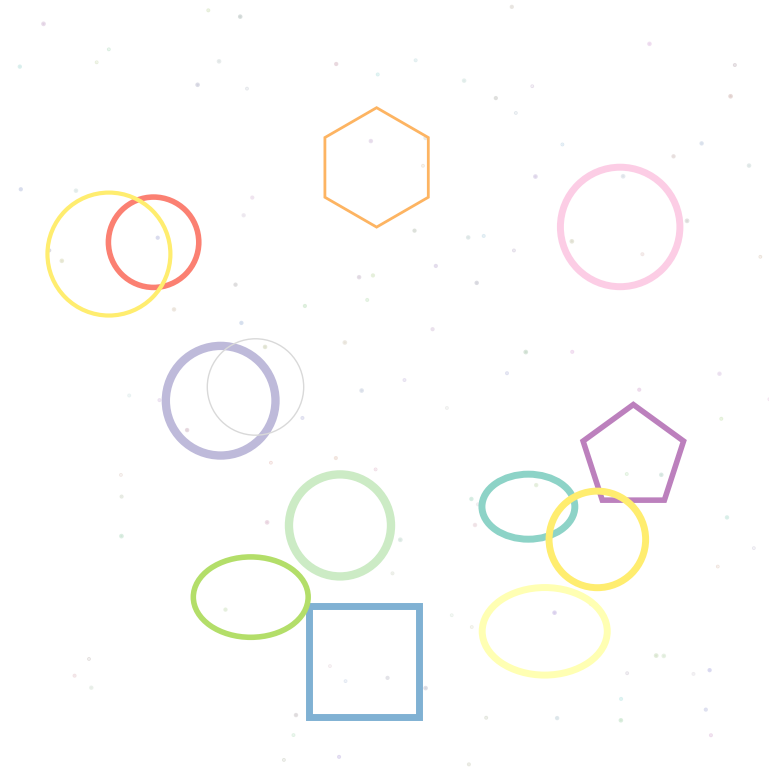[{"shape": "oval", "thickness": 2.5, "radius": 0.3, "center": [0.686, 0.342]}, {"shape": "oval", "thickness": 2.5, "radius": 0.41, "center": [0.707, 0.18]}, {"shape": "circle", "thickness": 3, "radius": 0.36, "center": [0.287, 0.48]}, {"shape": "circle", "thickness": 2, "radius": 0.29, "center": [0.199, 0.685]}, {"shape": "square", "thickness": 2.5, "radius": 0.36, "center": [0.473, 0.141]}, {"shape": "hexagon", "thickness": 1, "radius": 0.39, "center": [0.489, 0.783]}, {"shape": "oval", "thickness": 2, "radius": 0.37, "center": [0.326, 0.225]}, {"shape": "circle", "thickness": 2.5, "radius": 0.39, "center": [0.805, 0.705]}, {"shape": "circle", "thickness": 0.5, "radius": 0.31, "center": [0.332, 0.497]}, {"shape": "pentagon", "thickness": 2, "radius": 0.34, "center": [0.823, 0.406]}, {"shape": "circle", "thickness": 3, "radius": 0.33, "center": [0.442, 0.318]}, {"shape": "circle", "thickness": 2.5, "radius": 0.31, "center": [0.776, 0.299]}, {"shape": "circle", "thickness": 1.5, "radius": 0.4, "center": [0.141, 0.67]}]